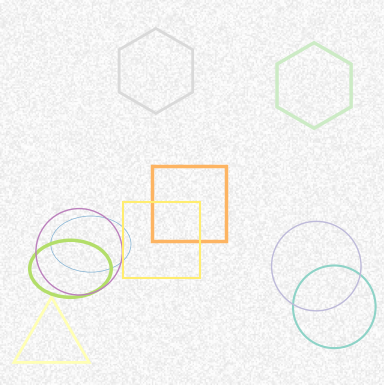[{"shape": "circle", "thickness": 1.5, "radius": 0.54, "center": [0.868, 0.203]}, {"shape": "triangle", "thickness": 2, "radius": 0.56, "center": [0.134, 0.115]}, {"shape": "circle", "thickness": 1, "radius": 0.58, "center": [0.822, 0.309]}, {"shape": "oval", "thickness": 0.5, "radius": 0.52, "center": [0.236, 0.366]}, {"shape": "square", "thickness": 2.5, "radius": 0.48, "center": [0.491, 0.471]}, {"shape": "oval", "thickness": 2.5, "radius": 0.53, "center": [0.183, 0.302]}, {"shape": "hexagon", "thickness": 2, "radius": 0.55, "center": [0.405, 0.816]}, {"shape": "circle", "thickness": 1, "radius": 0.56, "center": [0.206, 0.346]}, {"shape": "hexagon", "thickness": 2.5, "radius": 0.56, "center": [0.816, 0.778]}, {"shape": "square", "thickness": 1.5, "radius": 0.5, "center": [0.419, 0.377]}]